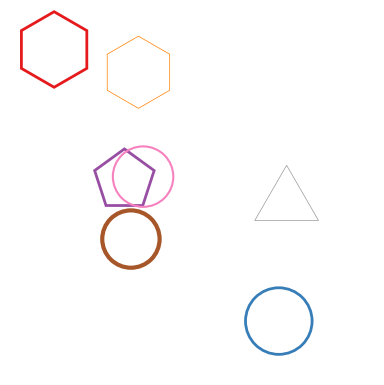[{"shape": "hexagon", "thickness": 2, "radius": 0.49, "center": [0.141, 0.871]}, {"shape": "circle", "thickness": 2, "radius": 0.43, "center": [0.724, 0.166]}, {"shape": "pentagon", "thickness": 2, "radius": 0.41, "center": [0.323, 0.532]}, {"shape": "hexagon", "thickness": 0.5, "radius": 0.47, "center": [0.36, 0.812]}, {"shape": "circle", "thickness": 3, "radius": 0.37, "center": [0.34, 0.379]}, {"shape": "circle", "thickness": 1.5, "radius": 0.39, "center": [0.372, 0.541]}, {"shape": "triangle", "thickness": 0.5, "radius": 0.48, "center": [0.744, 0.475]}]